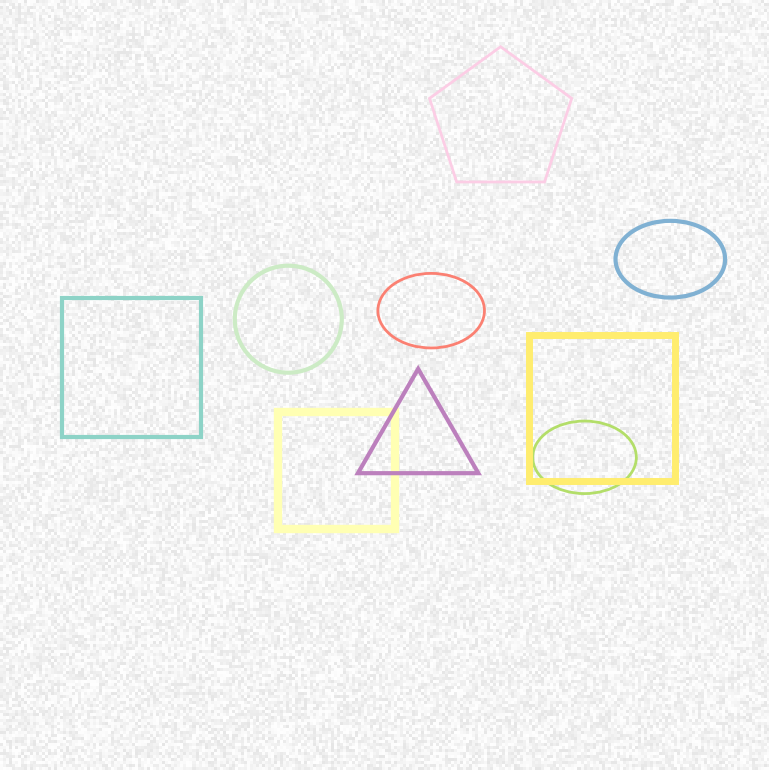[{"shape": "square", "thickness": 1.5, "radius": 0.45, "center": [0.171, 0.523]}, {"shape": "square", "thickness": 3, "radius": 0.38, "center": [0.436, 0.389]}, {"shape": "oval", "thickness": 1, "radius": 0.35, "center": [0.56, 0.597]}, {"shape": "oval", "thickness": 1.5, "radius": 0.36, "center": [0.871, 0.663]}, {"shape": "oval", "thickness": 1, "radius": 0.34, "center": [0.759, 0.406]}, {"shape": "pentagon", "thickness": 1, "radius": 0.49, "center": [0.65, 0.842]}, {"shape": "triangle", "thickness": 1.5, "radius": 0.45, "center": [0.543, 0.431]}, {"shape": "circle", "thickness": 1.5, "radius": 0.35, "center": [0.374, 0.585]}, {"shape": "square", "thickness": 2.5, "radius": 0.47, "center": [0.782, 0.47]}]